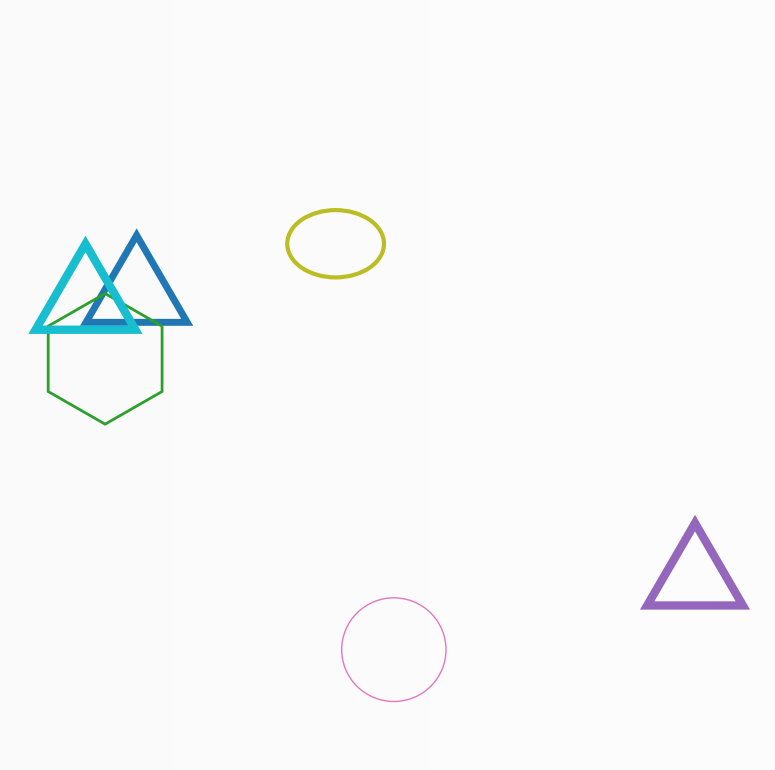[{"shape": "triangle", "thickness": 2.5, "radius": 0.38, "center": [0.176, 0.619]}, {"shape": "hexagon", "thickness": 1, "radius": 0.42, "center": [0.136, 0.534]}, {"shape": "triangle", "thickness": 3, "radius": 0.36, "center": [0.897, 0.249]}, {"shape": "circle", "thickness": 0.5, "radius": 0.34, "center": [0.508, 0.156]}, {"shape": "oval", "thickness": 1.5, "radius": 0.31, "center": [0.433, 0.683]}, {"shape": "triangle", "thickness": 3, "radius": 0.37, "center": [0.11, 0.609]}]